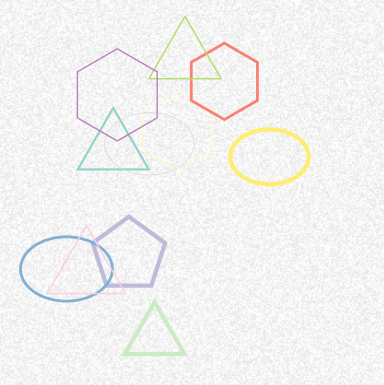[{"shape": "triangle", "thickness": 1.5, "radius": 0.53, "center": [0.294, 0.613]}, {"shape": "hexagon", "thickness": 0.5, "radius": 0.52, "center": [0.461, 0.66]}, {"shape": "pentagon", "thickness": 3, "radius": 0.49, "center": [0.335, 0.338]}, {"shape": "hexagon", "thickness": 2, "radius": 0.5, "center": [0.583, 0.789]}, {"shape": "oval", "thickness": 2, "radius": 0.6, "center": [0.173, 0.301]}, {"shape": "triangle", "thickness": 1, "radius": 0.54, "center": [0.481, 0.85]}, {"shape": "triangle", "thickness": 1, "radius": 0.59, "center": [0.224, 0.296]}, {"shape": "oval", "thickness": 0.5, "radius": 0.58, "center": [0.388, 0.627]}, {"shape": "hexagon", "thickness": 1, "radius": 0.6, "center": [0.305, 0.754]}, {"shape": "triangle", "thickness": 3, "radius": 0.45, "center": [0.402, 0.125]}, {"shape": "oval", "thickness": 3, "radius": 0.51, "center": [0.7, 0.593]}]